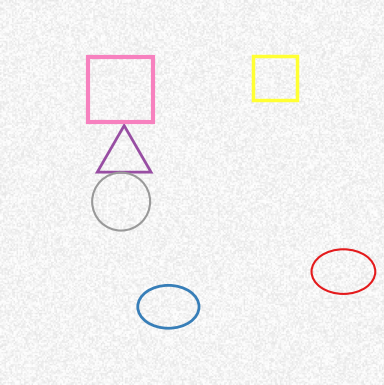[{"shape": "oval", "thickness": 1.5, "radius": 0.41, "center": [0.892, 0.295]}, {"shape": "oval", "thickness": 2, "radius": 0.4, "center": [0.437, 0.203]}, {"shape": "triangle", "thickness": 2, "radius": 0.4, "center": [0.323, 0.593]}, {"shape": "square", "thickness": 2.5, "radius": 0.29, "center": [0.714, 0.797]}, {"shape": "square", "thickness": 3, "radius": 0.42, "center": [0.312, 0.767]}, {"shape": "circle", "thickness": 1.5, "radius": 0.38, "center": [0.315, 0.476]}]